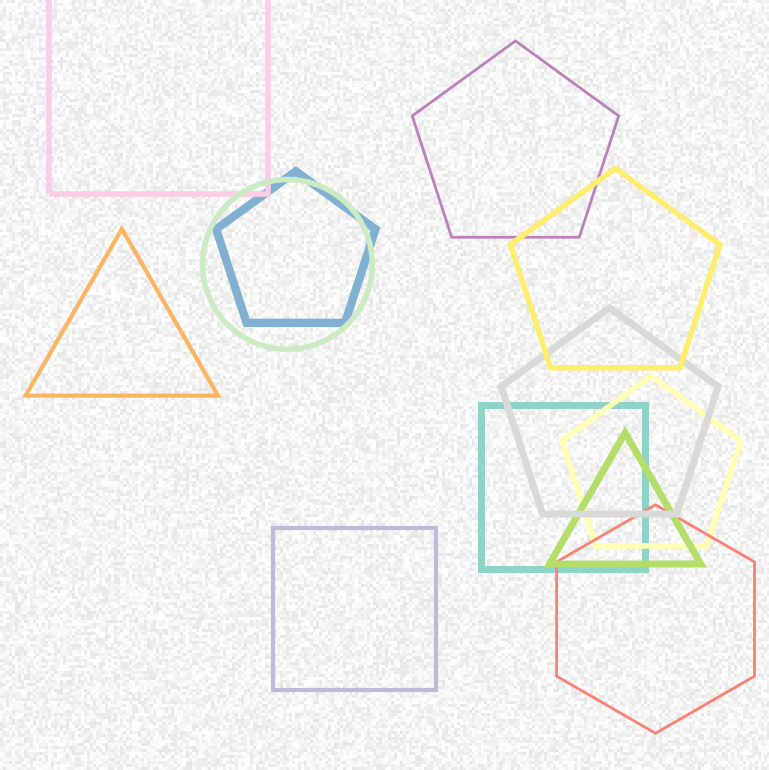[{"shape": "square", "thickness": 2.5, "radius": 0.53, "center": [0.731, 0.367]}, {"shape": "pentagon", "thickness": 2, "radius": 0.61, "center": [0.846, 0.39]}, {"shape": "square", "thickness": 1.5, "radius": 0.53, "center": [0.46, 0.209]}, {"shape": "hexagon", "thickness": 1, "radius": 0.74, "center": [0.851, 0.196]}, {"shape": "pentagon", "thickness": 3, "radius": 0.54, "center": [0.384, 0.669]}, {"shape": "triangle", "thickness": 1.5, "radius": 0.72, "center": [0.158, 0.558]}, {"shape": "triangle", "thickness": 2.5, "radius": 0.57, "center": [0.812, 0.324]}, {"shape": "square", "thickness": 2, "radius": 0.71, "center": [0.206, 0.89]}, {"shape": "pentagon", "thickness": 2.5, "radius": 0.74, "center": [0.792, 0.452]}, {"shape": "pentagon", "thickness": 1, "radius": 0.7, "center": [0.669, 0.806]}, {"shape": "circle", "thickness": 2, "radius": 0.55, "center": [0.373, 0.657]}, {"shape": "pentagon", "thickness": 2, "radius": 0.72, "center": [0.799, 0.638]}]